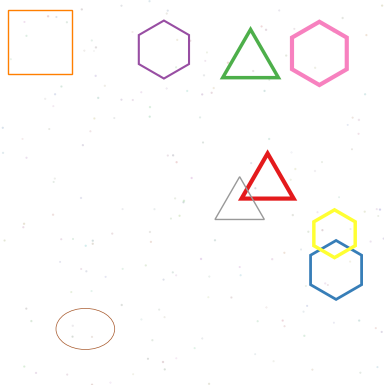[{"shape": "triangle", "thickness": 3, "radius": 0.39, "center": [0.695, 0.523]}, {"shape": "hexagon", "thickness": 2, "radius": 0.38, "center": [0.873, 0.299]}, {"shape": "triangle", "thickness": 2.5, "radius": 0.42, "center": [0.651, 0.84]}, {"shape": "hexagon", "thickness": 1.5, "radius": 0.38, "center": [0.426, 0.871]}, {"shape": "square", "thickness": 1, "radius": 0.41, "center": [0.104, 0.891]}, {"shape": "hexagon", "thickness": 2.5, "radius": 0.31, "center": [0.869, 0.393]}, {"shape": "oval", "thickness": 0.5, "radius": 0.38, "center": [0.222, 0.146]}, {"shape": "hexagon", "thickness": 3, "radius": 0.41, "center": [0.83, 0.861]}, {"shape": "triangle", "thickness": 1, "radius": 0.37, "center": [0.622, 0.467]}]